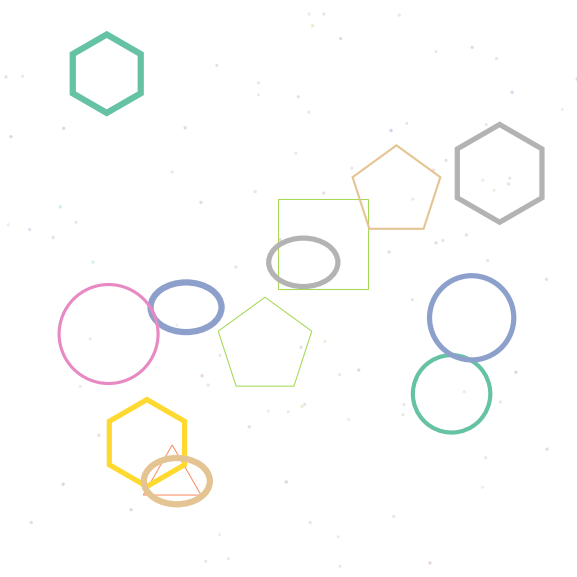[{"shape": "hexagon", "thickness": 3, "radius": 0.34, "center": [0.185, 0.872]}, {"shape": "circle", "thickness": 2, "radius": 0.34, "center": [0.782, 0.317]}, {"shape": "triangle", "thickness": 0.5, "radius": 0.29, "center": [0.298, 0.171]}, {"shape": "oval", "thickness": 3, "radius": 0.31, "center": [0.322, 0.467]}, {"shape": "circle", "thickness": 2.5, "radius": 0.36, "center": [0.817, 0.449]}, {"shape": "circle", "thickness": 1.5, "radius": 0.43, "center": [0.188, 0.421]}, {"shape": "square", "thickness": 0.5, "radius": 0.39, "center": [0.559, 0.577]}, {"shape": "pentagon", "thickness": 0.5, "radius": 0.43, "center": [0.459, 0.399]}, {"shape": "hexagon", "thickness": 2.5, "radius": 0.38, "center": [0.254, 0.232]}, {"shape": "pentagon", "thickness": 1, "radius": 0.4, "center": [0.687, 0.668]}, {"shape": "oval", "thickness": 3, "radius": 0.29, "center": [0.306, 0.166]}, {"shape": "hexagon", "thickness": 2.5, "radius": 0.42, "center": [0.865, 0.699]}, {"shape": "oval", "thickness": 2.5, "radius": 0.3, "center": [0.525, 0.545]}]